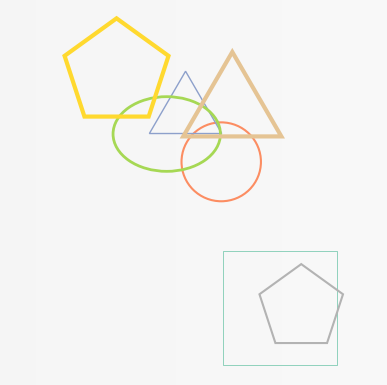[{"shape": "square", "thickness": 0.5, "radius": 0.74, "center": [0.723, 0.2]}, {"shape": "circle", "thickness": 1.5, "radius": 0.51, "center": [0.571, 0.58]}, {"shape": "triangle", "thickness": 1, "radius": 0.54, "center": [0.479, 0.707]}, {"shape": "oval", "thickness": 2, "radius": 0.69, "center": [0.43, 0.652]}, {"shape": "pentagon", "thickness": 3, "radius": 0.71, "center": [0.301, 0.811]}, {"shape": "triangle", "thickness": 3, "radius": 0.73, "center": [0.599, 0.719]}, {"shape": "pentagon", "thickness": 1.5, "radius": 0.57, "center": [0.777, 0.201]}]